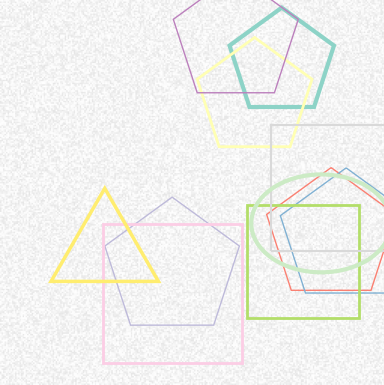[{"shape": "pentagon", "thickness": 3, "radius": 0.71, "center": [0.732, 0.838]}, {"shape": "pentagon", "thickness": 2, "radius": 0.78, "center": [0.661, 0.746]}, {"shape": "pentagon", "thickness": 1, "radius": 0.92, "center": [0.447, 0.304]}, {"shape": "pentagon", "thickness": 1, "radius": 0.88, "center": [0.86, 0.389]}, {"shape": "pentagon", "thickness": 1, "radius": 0.9, "center": [0.899, 0.384]}, {"shape": "square", "thickness": 2, "radius": 0.73, "center": [0.786, 0.321]}, {"shape": "square", "thickness": 2, "radius": 0.9, "center": [0.448, 0.238]}, {"shape": "square", "thickness": 1.5, "radius": 0.82, "center": [0.867, 0.512]}, {"shape": "pentagon", "thickness": 1, "radius": 0.85, "center": [0.612, 0.897]}, {"shape": "oval", "thickness": 3, "radius": 0.91, "center": [0.834, 0.42]}, {"shape": "triangle", "thickness": 2.5, "radius": 0.81, "center": [0.272, 0.35]}]